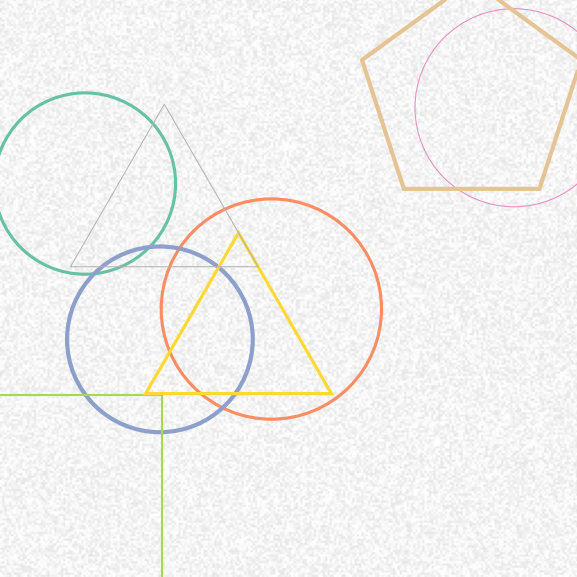[{"shape": "circle", "thickness": 1.5, "radius": 0.78, "center": [0.147, 0.681]}, {"shape": "circle", "thickness": 1.5, "radius": 0.95, "center": [0.47, 0.464]}, {"shape": "circle", "thickness": 2, "radius": 0.8, "center": [0.277, 0.412]}, {"shape": "circle", "thickness": 0.5, "radius": 0.86, "center": [0.89, 0.813]}, {"shape": "square", "thickness": 1, "radius": 0.8, "center": [0.121, 0.155]}, {"shape": "triangle", "thickness": 1.5, "radius": 0.93, "center": [0.413, 0.41]}, {"shape": "pentagon", "thickness": 2, "radius": 1.0, "center": [0.817, 0.834]}, {"shape": "triangle", "thickness": 0.5, "radius": 0.94, "center": [0.285, 0.631]}]